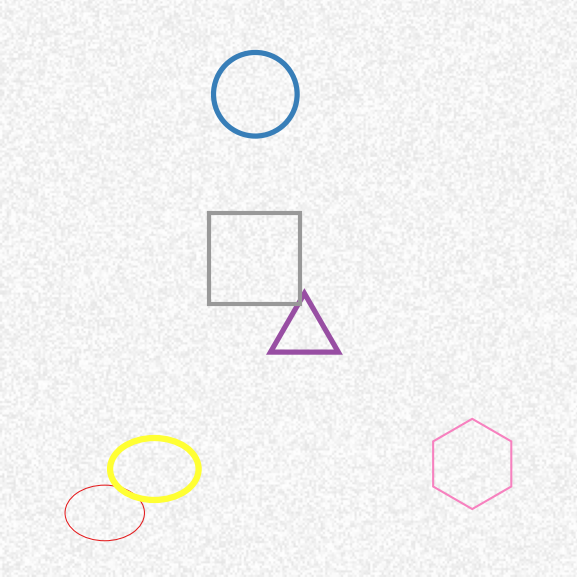[{"shape": "oval", "thickness": 0.5, "radius": 0.34, "center": [0.181, 0.111]}, {"shape": "circle", "thickness": 2.5, "radius": 0.36, "center": [0.442, 0.836]}, {"shape": "triangle", "thickness": 2.5, "radius": 0.34, "center": [0.527, 0.423]}, {"shape": "oval", "thickness": 3, "radius": 0.38, "center": [0.267, 0.187]}, {"shape": "hexagon", "thickness": 1, "radius": 0.39, "center": [0.818, 0.196]}, {"shape": "square", "thickness": 2, "radius": 0.39, "center": [0.441, 0.552]}]